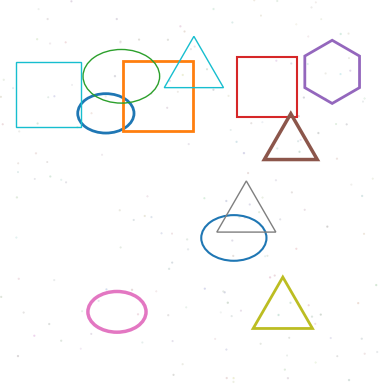[{"shape": "oval", "thickness": 2, "radius": 0.37, "center": [0.275, 0.706]}, {"shape": "oval", "thickness": 1.5, "radius": 0.42, "center": [0.607, 0.382]}, {"shape": "square", "thickness": 2, "radius": 0.45, "center": [0.41, 0.751]}, {"shape": "oval", "thickness": 1, "radius": 0.5, "center": [0.315, 0.802]}, {"shape": "square", "thickness": 1.5, "radius": 0.39, "center": [0.693, 0.773]}, {"shape": "hexagon", "thickness": 2, "radius": 0.41, "center": [0.863, 0.813]}, {"shape": "triangle", "thickness": 2.5, "radius": 0.4, "center": [0.755, 0.625]}, {"shape": "oval", "thickness": 2.5, "radius": 0.38, "center": [0.304, 0.19]}, {"shape": "triangle", "thickness": 1, "radius": 0.44, "center": [0.64, 0.441]}, {"shape": "triangle", "thickness": 2, "radius": 0.44, "center": [0.735, 0.191]}, {"shape": "square", "thickness": 1, "radius": 0.42, "center": [0.126, 0.754]}, {"shape": "triangle", "thickness": 1, "radius": 0.44, "center": [0.504, 0.817]}]